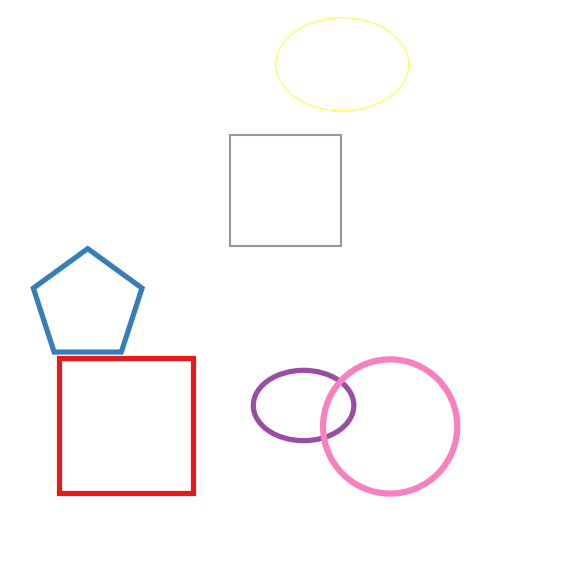[{"shape": "square", "thickness": 2.5, "radius": 0.58, "center": [0.218, 0.262]}, {"shape": "pentagon", "thickness": 2.5, "radius": 0.49, "center": [0.152, 0.47]}, {"shape": "oval", "thickness": 2.5, "radius": 0.44, "center": [0.526, 0.297]}, {"shape": "oval", "thickness": 0.5, "radius": 0.58, "center": [0.593, 0.888]}, {"shape": "circle", "thickness": 3, "radius": 0.58, "center": [0.676, 0.261]}, {"shape": "square", "thickness": 1, "radius": 0.48, "center": [0.495, 0.67]}]